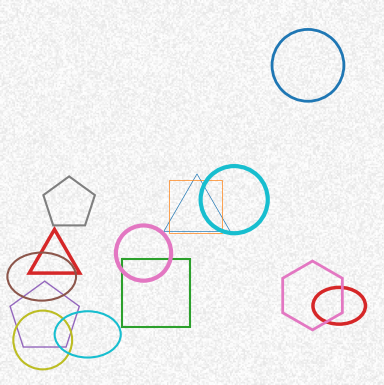[{"shape": "circle", "thickness": 2, "radius": 0.47, "center": [0.8, 0.83]}, {"shape": "triangle", "thickness": 0.5, "radius": 0.5, "center": [0.512, 0.449]}, {"shape": "square", "thickness": 0.5, "radius": 0.34, "center": [0.508, 0.463]}, {"shape": "square", "thickness": 1.5, "radius": 0.44, "center": [0.406, 0.239]}, {"shape": "triangle", "thickness": 2.5, "radius": 0.38, "center": [0.142, 0.328]}, {"shape": "oval", "thickness": 2.5, "radius": 0.34, "center": [0.881, 0.206]}, {"shape": "pentagon", "thickness": 1, "radius": 0.47, "center": [0.116, 0.175]}, {"shape": "oval", "thickness": 1.5, "radius": 0.45, "center": [0.108, 0.282]}, {"shape": "hexagon", "thickness": 2, "radius": 0.45, "center": [0.812, 0.233]}, {"shape": "circle", "thickness": 3, "radius": 0.36, "center": [0.373, 0.343]}, {"shape": "pentagon", "thickness": 1.5, "radius": 0.35, "center": [0.18, 0.471]}, {"shape": "circle", "thickness": 1.5, "radius": 0.38, "center": [0.111, 0.117]}, {"shape": "oval", "thickness": 1.5, "radius": 0.43, "center": [0.228, 0.131]}, {"shape": "circle", "thickness": 3, "radius": 0.44, "center": [0.608, 0.481]}]